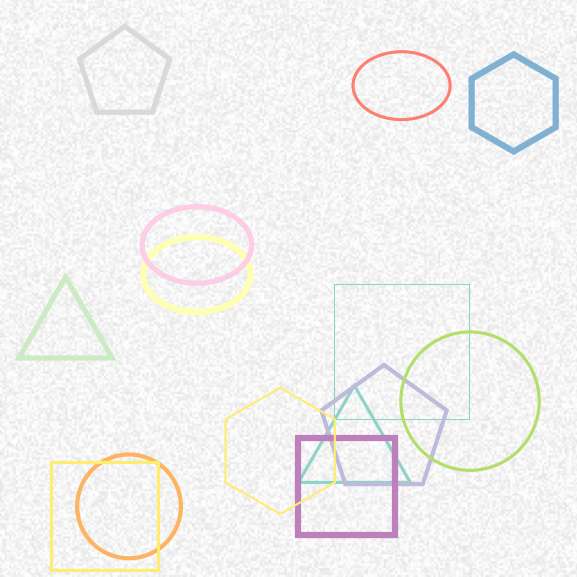[{"shape": "triangle", "thickness": 1.5, "radius": 0.56, "center": [0.614, 0.22]}, {"shape": "square", "thickness": 0.5, "radius": 0.59, "center": [0.695, 0.391]}, {"shape": "oval", "thickness": 3, "radius": 0.46, "center": [0.341, 0.524]}, {"shape": "pentagon", "thickness": 2, "radius": 0.57, "center": [0.665, 0.253]}, {"shape": "oval", "thickness": 1.5, "radius": 0.42, "center": [0.695, 0.851]}, {"shape": "hexagon", "thickness": 3, "radius": 0.42, "center": [0.889, 0.821]}, {"shape": "circle", "thickness": 2, "radius": 0.45, "center": [0.223, 0.122]}, {"shape": "circle", "thickness": 1.5, "radius": 0.6, "center": [0.814, 0.305]}, {"shape": "oval", "thickness": 2.5, "radius": 0.47, "center": [0.341, 0.575]}, {"shape": "pentagon", "thickness": 2.5, "radius": 0.41, "center": [0.216, 0.871]}, {"shape": "square", "thickness": 3, "radius": 0.42, "center": [0.6, 0.157]}, {"shape": "triangle", "thickness": 2.5, "radius": 0.47, "center": [0.114, 0.426]}, {"shape": "square", "thickness": 1.5, "radius": 0.47, "center": [0.181, 0.106]}, {"shape": "hexagon", "thickness": 1, "radius": 0.55, "center": [0.485, 0.218]}]